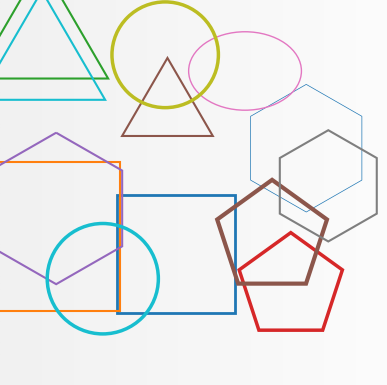[{"shape": "hexagon", "thickness": 0.5, "radius": 0.83, "center": [0.79, 0.615]}, {"shape": "square", "thickness": 2, "radius": 0.76, "center": [0.455, 0.34]}, {"shape": "square", "thickness": 1.5, "radius": 0.97, "center": [0.115, 0.386]}, {"shape": "triangle", "thickness": 1.5, "radius": 0.99, "center": [0.107, 0.895]}, {"shape": "pentagon", "thickness": 2.5, "radius": 0.7, "center": [0.75, 0.256]}, {"shape": "hexagon", "thickness": 1.5, "radius": 0.98, "center": [0.145, 0.459]}, {"shape": "triangle", "thickness": 1.5, "radius": 0.68, "center": [0.432, 0.714]}, {"shape": "pentagon", "thickness": 3, "radius": 0.74, "center": [0.702, 0.384]}, {"shape": "oval", "thickness": 1, "radius": 0.73, "center": [0.632, 0.816]}, {"shape": "hexagon", "thickness": 1.5, "radius": 0.72, "center": [0.847, 0.517]}, {"shape": "circle", "thickness": 2.5, "radius": 0.69, "center": [0.426, 0.858]}, {"shape": "triangle", "thickness": 1.5, "radius": 0.94, "center": [0.108, 0.835]}, {"shape": "circle", "thickness": 2.5, "radius": 0.72, "center": [0.265, 0.276]}]